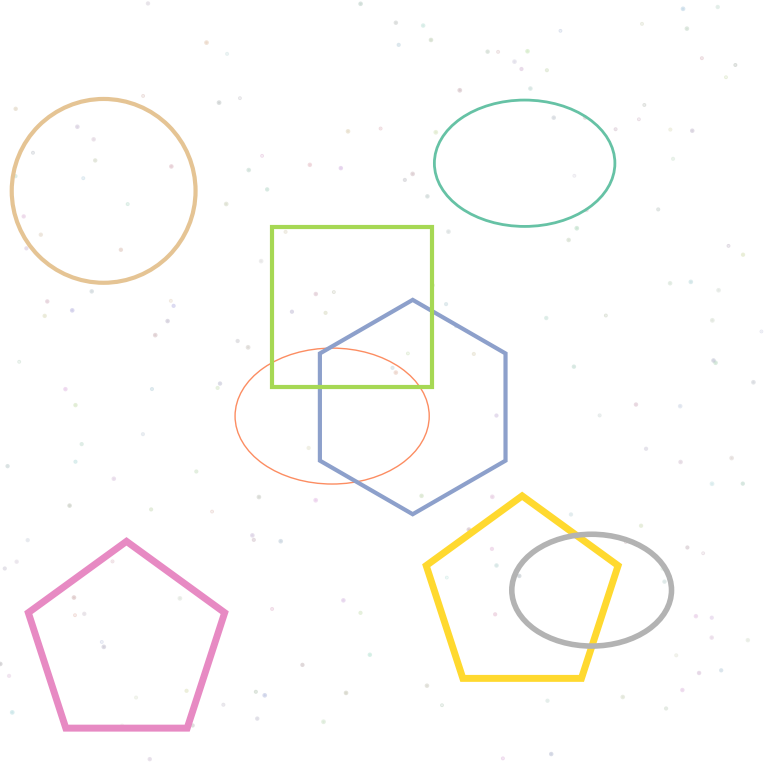[{"shape": "oval", "thickness": 1, "radius": 0.59, "center": [0.681, 0.788]}, {"shape": "oval", "thickness": 0.5, "radius": 0.63, "center": [0.431, 0.46]}, {"shape": "hexagon", "thickness": 1.5, "radius": 0.7, "center": [0.536, 0.471]}, {"shape": "pentagon", "thickness": 2.5, "radius": 0.67, "center": [0.164, 0.163]}, {"shape": "square", "thickness": 1.5, "radius": 0.52, "center": [0.457, 0.601]}, {"shape": "pentagon", "thickness": 2.5, "radius": 0.66, "center": [0.678, 0.225]}, {"shape": "circle", "thickness": 1.5, "radius": 0.6, "center": [0.135, 0.752]}, {"shape": "oval", "thickness": 2, "radius": 0.52, "center": [0.768, 0.234]}]